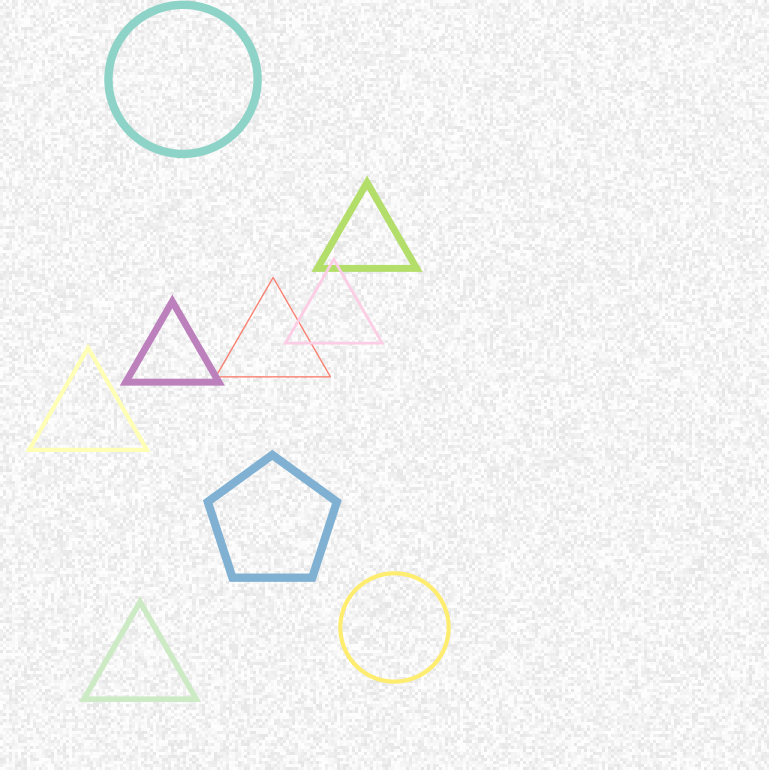[{"shape": "circle", "thickness": 3, "radius": 0.48, "center": [0.238, 0.897]}, {"shape": "triangle", "thickness": 1.5, "radius": 0.44, "center": [0.114, 0.46]}, {"shape": "triangle", "thickness": 0.5, "radius": 0.43, "center": [0.355, 0.554]}, {"shape": "pentagon", "thickness": 3, "radius": 0.44, "center": [0.354, 0.321]}, {"shape": "triangle", "thickness": 2.5, "radius": 0.37, "center": [0.477, 0.689]}, {"shape": "triangle", "thickness": 1, "radius": 0.36, "center": [0.433, 0.591]}, {"shape": "triangle", "thickness": 2.5, "radius": 0.35, "center": [0.224, 0.539]}, {"shape": "triangle", "thickness": 2, "radius": 0.42, "center": [0.182, 0.134]}, {"shape": "circle", "thickness": 1.5, "radius": 0.35, "center": [0.512, 0.185]}]